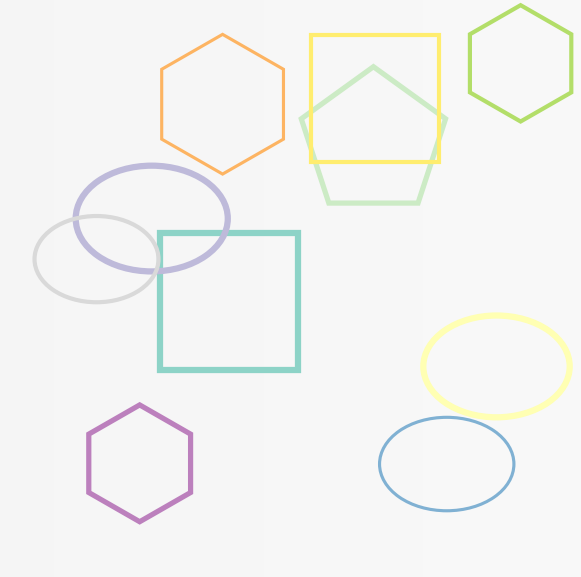[{"shape": "square", "thickness": 3, "radius": 0.59, "center": [0.394, 0.477]}, {"shape": "oval", "thickness": 3, "radius": 0.63, "center": [0.854, 0.365]}, {"shape": "oval", "thickness": 3, "radius": 0.65, "center": [0.261, 0.621]}, {"shape": "oval", "thickness": 1.5, "radius": 0.58, "center": [0.769, 0.196]}, {"shape": "hexagon", "thickness": 1.5, "radius": 0.6, "center": [0.383, 0.819]}, {"shape": "hexagon", "thickness": 2, "radius": 0.5, "center": [0.896, 0.889]}, {"shape": "oval", "thickness": 2, "radius": 0.53, "center": [0.166, 0.55]}, {"shape": "hexagon", "thickness": 2.5, "radius": 0.51, "center": [0.24, 0.197]}, {"shape": "pentagon", "thickness": 2.5, "radius": 0.65, "center": [0.642, 0.753]}, {"shape": "square", "thickness": 2, "radius": 0.55, "center": [0.645, 0.829]}]